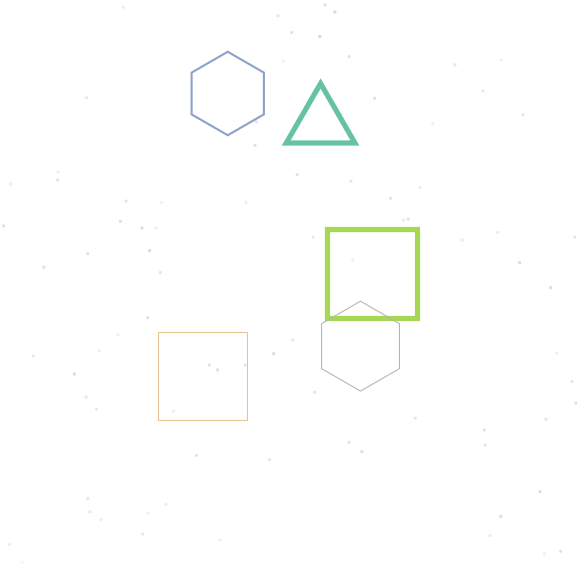[{"shape": "triangle", "thickness": 2.5, "radius": 0.34, "center": [0.555, 0.786]}, {"shape": "hexagon", "thickness": 1, "radius": 0.36, "center": [0.394, 0.837]}, {"shape": "square", "thickness": 2.5, "radius": 0.39, "center": [0.644, 0.525]}, {"shape": "square", "thickness": 0.5, "radius": 0.38, "center": [0.351, 0.348]}, {"shape": "hexagon", "thickness": 0.5, "radius": 0.39, "center": [0.624, 0.4]}]